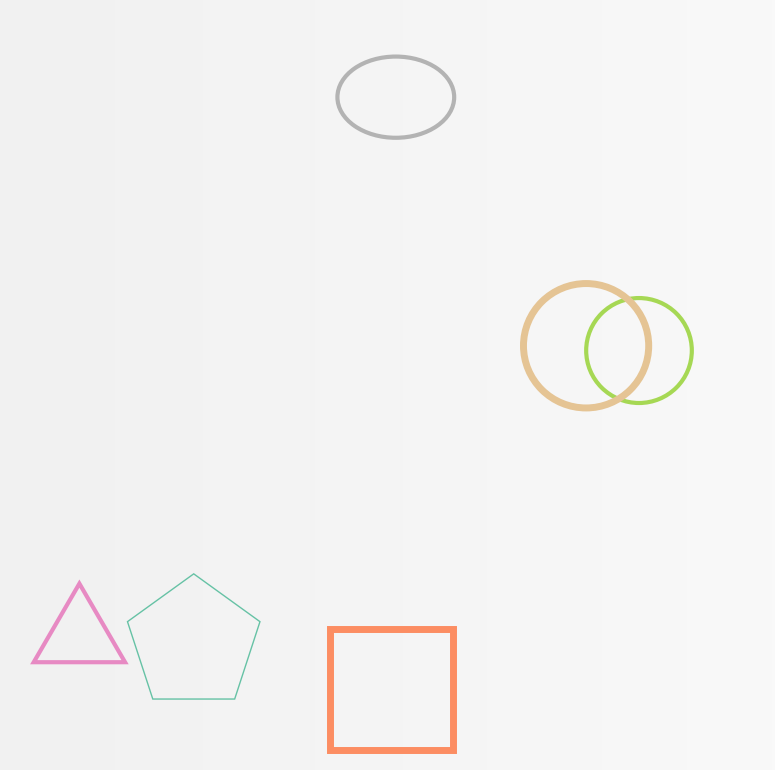[{"shape": "pentagon", "thickness": 0.5, "radius": 0.45, "center": [0.25, 0.165]}, {"shape": "square", "thickness": 2.5, "radius": 0.4, "center": [0.505, 0.104]}, {"shape": "triangle", "thickness": 1.5, "radius": 0.34, "center": [0.102, 0.174]}, {"shape": "circle", "thickness": 1.5, "radius": 0.34, "center": [0.825, 0.545]}, {"shape": "circle", "thickness": 2.5, "radius": 0.4, "center": [0.756, 0.551]}, {"shape": "oval", "thickness": 1.5, "radius": 0.38, "center": [0.511, 0.874]}]